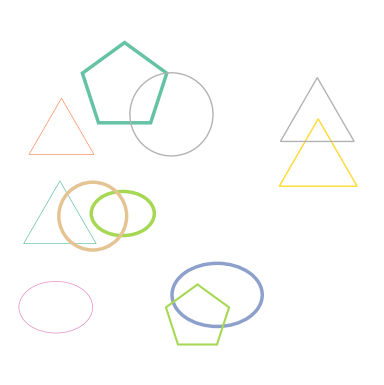[{"shape": "triangle", "thickness": 0.5, "radius": 0.54, "center": [0.156, 0.421]}, {"shape": "pentagon", "thickness": 2.5, "radius": 0.58, "center": [0.324, 0.774]}, {"shape": "triangle", "thickness": 0.5, "radius": 0.49, "center": [0.16, 0.647]}, {"shape": "oval", "thickness": 2.5, "radius": 0.59, "center": [0.564, 0.234]}, {"shape": "oval", "thickness": 0.5, "radius": 0.48, "center": [0.145, 0.202]}, {"shape": "pentagon", "thickness": 1.5, "radius": 0.43, "center": [0.513, 0.175]}, {"shape": "oval", "thickness": 2.5, "radius": 0.41, "center": [0.319, 0.445]}, {"shape": "triangle", "thickness": 1, "radius": 0.58, "center": [0.827, 0.575]}, {"shape": "circle", "thickness": 2.5, "radius": 0.44, "center": [0.241, 0.439]}, {"shape": "triangle", "thickness": 1, "radius": 0.55, "center": [0.824, 0.688]}, {"shape": "circle", "thickness": 1, "radius": 0.54, "center": [0.445, 0.703]}]